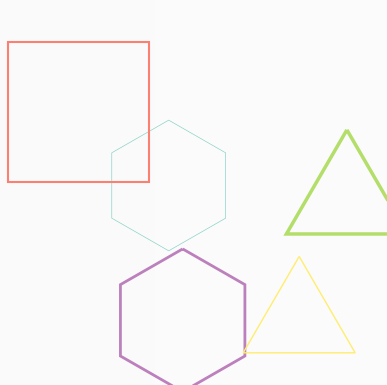[{"shape": "hexagon", "thickness": 0.5, "radius": 0.85, "center": [0.435, 0.518]}, {"shape": "square", "thickness": 1.5, "radius": 0.91, "center": [0.202, 0.71]}, {"shape": "triangle", "thickness": 2.5, "radius": 0.9, "center": [0.895, 0.482]}, {"shape": "hexagon", "thickness": 2, "radius": 0.93, "center": [0.471, 0.168]}, {"shape": "triangle", "thickness": 1, "radius": 0.83, "center": [0.772, 0.167]}]